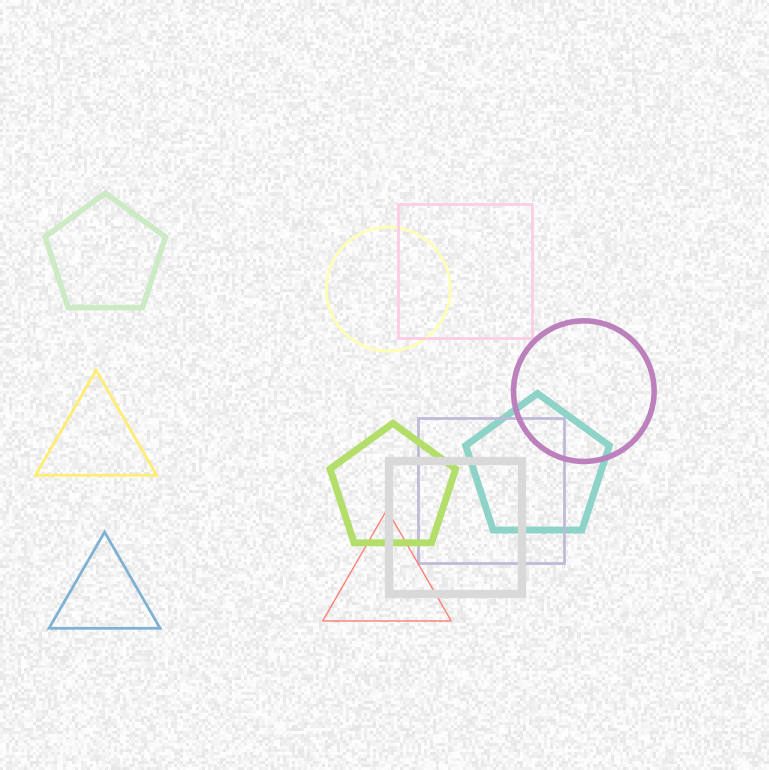[{"shape": "pentagon", "thickness": 2.5, "radius": 0.49, "center": [0.698, 0.391]}, {"shape": "circle", "thickness": 1, "radius": 0.4, "center": [0.504, 0.625]}, {"shape": "square", "thickness": 1, "radius": 0.47, "center": [0.637, 0.363]}, {"shape": "triangle", "thickness": 0.5, "radius": 0.48, "center": [0.503, 0.242]}, {"shape": "triangle", "thickness": 1, "radius": 0.42, "center": [0.136, 0.226]}, {"shape": "pentagon", "thickness": 2.5, "radius": 0.43, "center": [0.51, 0.364]}, {"shape": "square", "thickness": 1, "radius": 0.44, "center": [0.604, 0.648]}, {"shape": "square", "thickness": 3, "radius": 0.43, "center": [0.591, 0.315]}, {"shape": "circle", "thickness": 2, "radius": 0.46, "center": [0.758, 0.492]}, {"shape": "pentagon", "thickness": 2, "radius": 0.41, "center": [0.137, 0.667]}, {"shape": "triangle", "thickness": 1, "radius": 0.45, "center": [0.125, 0.428]}]